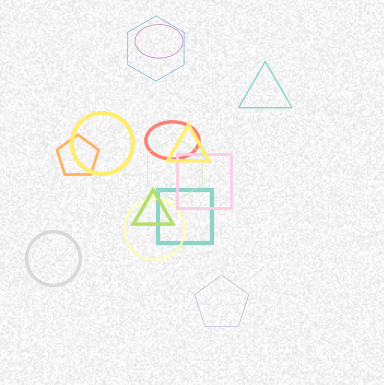[{"shape": "triangle", "thickness": 1, "radius": 0.4, "center": [0.689, 0.76]}, {"shape": "square", "thickness": 3, "radius": 0.35, "center": [0.48, 0.437]}, {"shape": "circle", "thickness": 1.5, "radius": 0.39, "center": [0.402, 0.405]}, {"shape": "pentagon", "thickness": 0.5, "radius": 0.37, "center": [0.576, 0.212]}, {"shape": "oval", "thickness": 2.5, "radius": 0.35, "center": [0.448, 0.635]}, {"shape": "hexagon", "thickness": 0.5, "radius": 0.42, "center": [0.405, 0.874]}, {"shape": "pentagon", "thickness": 2, "radius": 0.29, "center": [0.202, 0.593]}, {"shape": "triangle", "thickness": 2.5, "radius": 0.3, "center": [0.398, 0.448]}, {"shape": "square", "thickness": 2, "radius": 0.35, "center": [0.529, 0.53]}, {"shape": "circle", "thickness": 2.5, "radius": 0.35, "center": [0.139, 0.328]}, {"shape": "oval", "thickness": 0.5, "radius": 0.31, "center": [0.413, 0.893]}, {"shape": "hexagon", "thickness": 0.5, "radius": 0.41, "center": [0.454, 0.561]}, {"shape": "circle", "thickness": 3, "radius": 0.4, "center": [0.266, 0.627]}, {"shape": "triangle", "thickness": 2.5, "radius": 0.31, "center": [0.489, 0.614]}]